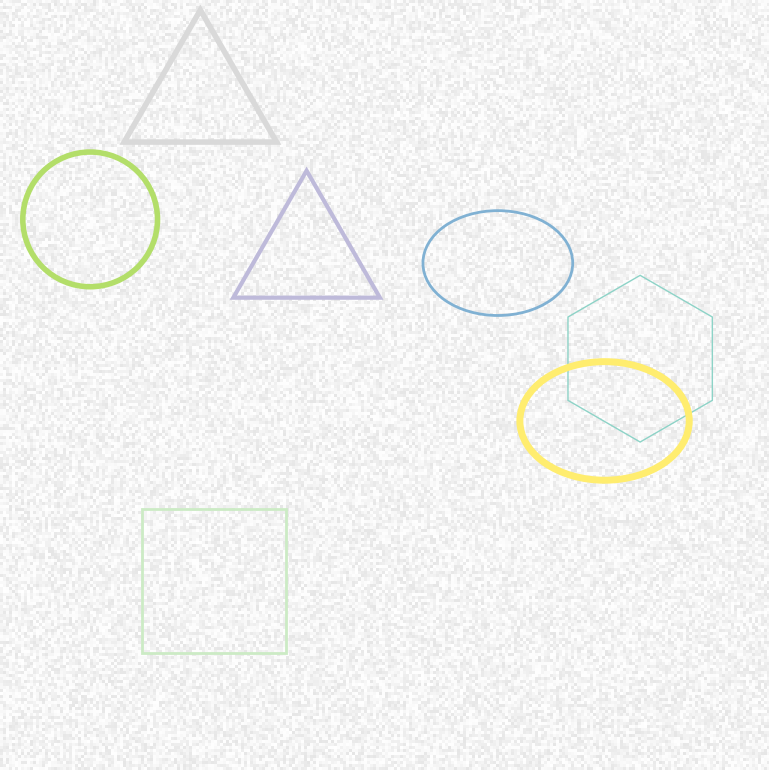[{"shape": "hexagon", "thickness": 0.5, "radius": 0.54, "center": [0.831, 0.534]}, {"shape": "triangle", "thickness": 1.5, "radius": 0.55, "center": [0.398, 0.668]}, {"shape": "oval", "thickness": 1, "radius": 0.49, "center": [0.647, 0.658]}, {"shape": "circle", "thickness": 2, "radius": 0.44, "center": [0.117, 0.715]}, {"shape": "triangle", "thickness": 2, "radius": 0.57, "center": [0.26, 0.873]}, {"shape": "square", "thickness": 1, "radius": 0.47, "center": [0.278, 0.246]}, {"shape": "oval", "thickness": 2.5, "radius": 0.55, "center": [0.785, 0.453]}]